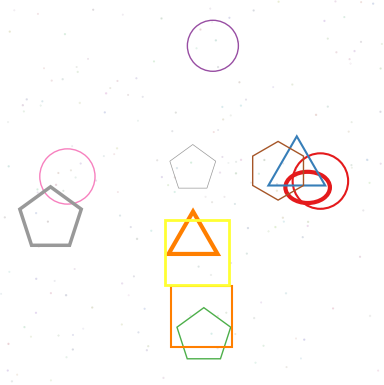[{"shape": "oval", "thickness": 3, "radius": 0.29, "center": [0.799, 0.513]}, {"shape": "circle", "thickness": 1.5, "radius": 0.36, "center": [0.832, 0.53]}, {"shape": "triangle", "thickness": 1.5, "radius": 0.43, "center": [0.771, 0.561]}, {"shape": "pentagon", "thickness": 1, "radius": 0.37, "center": [0.529, 0.127]}, {"shape": "circle", "thickness": 1, "radius": 0.33, "center": [0.553, 0.881]}, {"shape": "square", "thickness": 1.5, "radius": 0.39, "center": [0.523, 0.178]}, {"shape": "triangle", "thickness": 3, "radius": 0.37, "center": [0.501, 0.377]}, {"shape": "square", "thickness": 2, "radius": 0.42, "center": [0.512, 0.344]}, {"shape": "hexagon", "thickness": 1, "radius": 0.38, "center": [0.722, 0.556]}, {"shape": "circle", "thickness": 1, "radius": 0.36, "center": [0.175, 0.542]}, {"shape": "pentagon", "thickness": 0.5, "radius": 0.31, "center": [0.501, 0.562]}, {"shape": "pentagon", "thickness": 2.5, "radius": 0.42, "center": [0.131, 0.431]}]